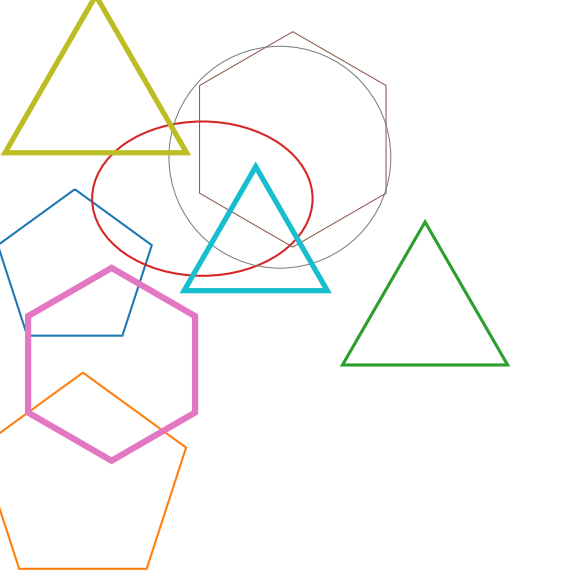[{"shape": "pentagon", "thickness": 1, "radius": 0.7, "center": [0.13, 0.531]}, {"shape": "pentagon", "thickness": 1, "radius": 0.94, "center": [0.144, 0.166]}, {"shape": "triangle", "thickness": 1.5, "radius": 0.83, "center": [0.736, 0.45]}, {"shape": "oval", "thickness": 1, "radius": 0.95, "center": [0.35, 0.655]}, {"shape": "hexagon", "thickness": 0.5, "radius": 0.93, "center": [0.507, 0.758]}, {"shape": "hexagon", "thickness": 3, "radius": 0.83, "center": [0.193, 0.368]}, {"shape": "circle", "thickness": 0.5, "radius": 0.96, "center": [0.485, 0.727]}, {"shape": "triangle", "thickness": 2.5, "radius": 0.91, "center": [0.166, 0.825]}, {"shape": "triangle", "thickness": 2.5, "radius": 0.72, "center": [0.443, 0.567]}]